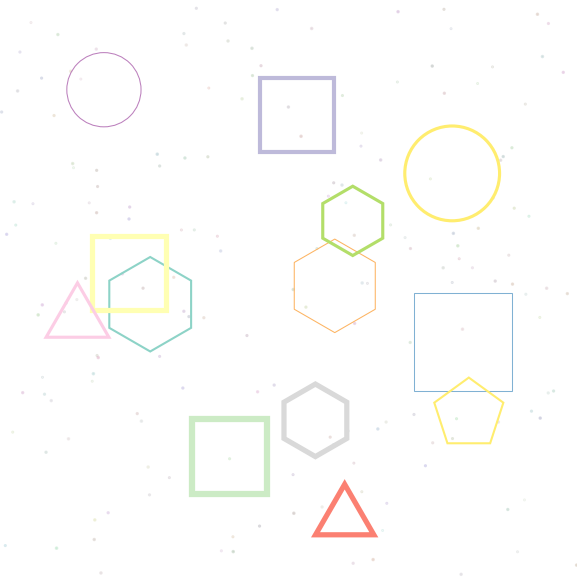[{"shape": "hexagon", "thickness": 1, "radius": 0.41, "center": [0.26, 0.472]}, {"shape": "square", "thickness": 2.5, "radius": 0.32, "center": [0.223, 0.527]}, {"shape": "square", "thickness": 2, "radius": 0.32, "center": [0.515, 0.8]}, {"shape": "triangle", "thickness": 2.5, "radius": 0.29, "center": [0.597, 0.102]}, {"shape": "square", "thickness": 0.5, "radius": 0.43, "center": [0.801, 0.407]}, {"shape": "hexagon", "thickness": 0.5, "radius": 0.4, "center": [0.58, 0.504]}, {"shape": "hexagon", "thickness": 1.5, "radius": 0.3, "center": [0.611, 0.617]}, {"shape": "triangle", "thickness": 1.5, "radius": 0.31, "center": [0.134, 0.447]}, {"shape": "hexagon", "thickness": 2.5, "radius": 0.31, "center": [0.546, 0.271]}, {"shape": "circle", "thickness": 0.5, "radius": 0.32, "center": [0.18, 0.844]}, {"shape": "square", "thickness": 3, "radius": 0.33, "center": [0.397, 0.209]}, {"shape": "circle", "thickness": 1.5, "radius": 0.41, "center": [0.783, 0.699]}, {"shape": "pentagon", "thickness": 1, "radius": 0.31, "center": [0.812, 0.282]}]